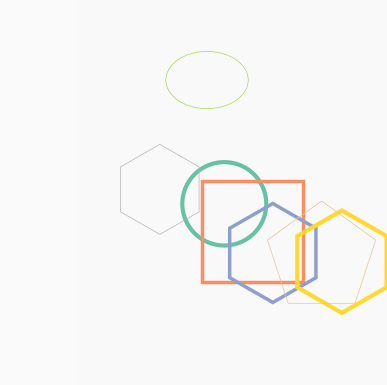[{"shape": "circle", "thickness": 3, "radius": 0.54, "center": [0.579, 0.471]}, {"shape": "square", "thickness": 2.5, "radius": 0.65, "center": [0.651, 0.399]}, {"shape": "hexagon", "thickness": 2.5, "radius": 0.64, "center": [0.704, 0.343]}, {"shape": "oval", "thickness": 0.5, "radius": 0.53, "center": [0.534, 0.792]}, {"shape": "hexagon", "thickness": 3, "radius": 0.67, "center": [0.882, 0.32]}, {"shape": "pentagon", "thickness": 0.5, "radius": 0.73, "center": [0.83, 0.331]}, {"shape": "hexagon", "thickness": 0.5, "radius": 0.58, "center": [0.412, 0.508]}]